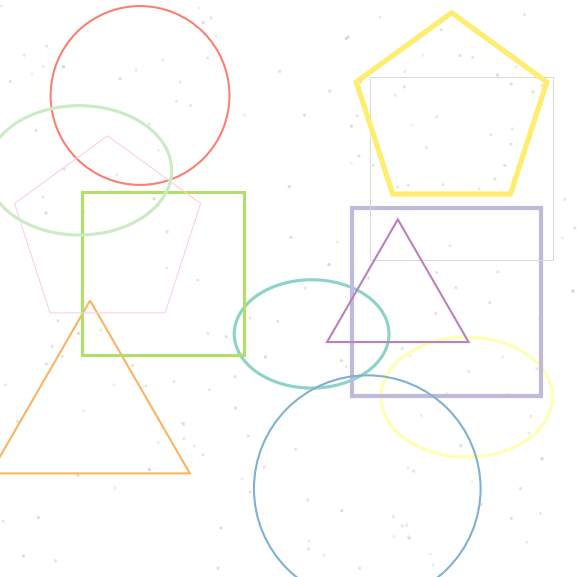[{"shape": "oval", "thickness": 1.5, "radius": 0.67, "center": [0.54, 0.421]}, {"shape": "oval", "thickness": 1.5, "radius": 0.74, "center": [0.808, 0.311]}, {"shape": "square", "thickness": 2, "radius": 0.82, "center": [0.774, 0.477]}, {"shape": "circle", "thickness": 1, "radius": 0.77, "center": [0.242, 0.834]}, {"shape": "circle", "thickness": 1, "radius": 0.98, "center": [0.636, 0.153]}, {"shape": "triangle", "thickness": 1, "radius": 1.0, "center": [0.156, 0.279]}, {"shape": "square", "thickness": 1.5, "radius": 0.7, "center": [0.282, 0.525]}, {"shape": "pentagon", "thickness": 0.5, "radius": 0.85, "center": [0.186, 0.594]}, {"shape": "square", "thickness": 0.5, "radius": 0.79, "center": [0.799, 0.708]}, {"shape": "triangle", "thickness": 1, "radius": 0.71, "center": [0.689, 0.478]}, {"shape": "oval", "thickness": 1.5, "radius": 0.8, "center": [0.137, 0.704]}, {"shape": "pentagon", "thickness": 2.5, "radius": 0.87, "center": [0.782, 0.803]}]